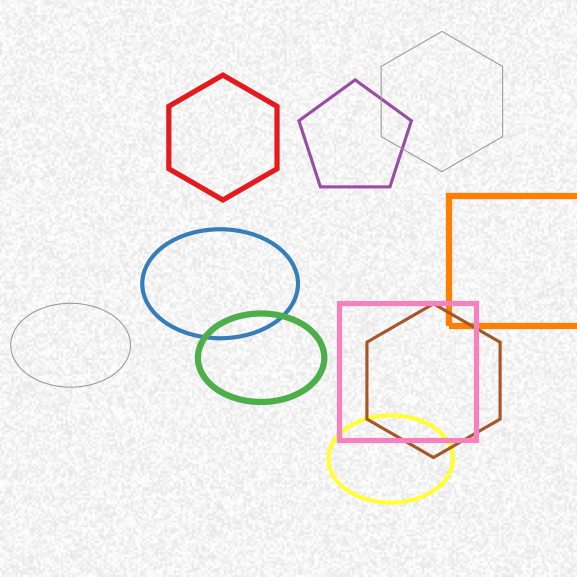[{"shape": "hexagon", "thickness": 2.5, "radius": 0.54, "center": [0.386, 0.761]}, {"shape": "oval", "thickness": 2, "radius": 0.67, "center": [0.381, 0.508]}, {"shape": "oval", "thickness": 3, "radius": 0.55, "center": [0.452, 0.38]}, {"shape": "pentagon", "thickness": 1.5, "radius": 0.51, "center": [0.615, 0.758]}, {"shape": "square", "thickness": 3, "radius": 0.56, "center": [0.89, 0.547]}, {"shape": "oval", "thickness": 2, "radius": 0.54, "center": [0.677, 0.204]}, {"shape": "hexagon", "thickness": 1.5, "radius": 0.67, "center": [0.751, 0.34]}, {"shape": "square", "thickness": 2.5, "radius": 0.59, "center": [0.706, 0.356]}, {"shape": "hexagon", "thickness": 0.5, "radius": 0.61, "center": [0.765, 0.823]}, {"shape": "oval", "thickness": 0.5, "radius": 0.52, "center": [0.122, 0.401]}]